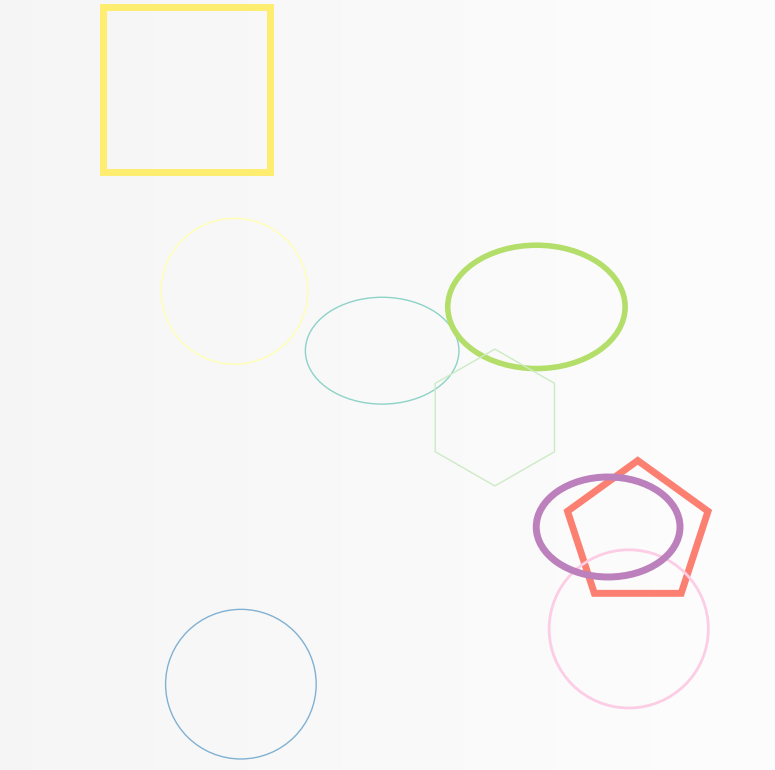[{"shape": "oval", "thickness": 0.5, "radius": 0.5, "center": [0.493, 0.545]}, {"shape": "circle", "thickness": 0.5, "radius": 0.47, "center": [0.303, 0.622]}, {"shape": "pentagon", "thickness": 2.5, "radius": 0.48, "center": [0.823, 0.307]}, {"shape": "circle", "thickness": 0.5, "radius": 0.49, "center": [0.311, 0.111]}, {"shape": "oval", "thickness": 2, "radius": 0.57, "center": [0.692, 0.601]}, {"shape": "circle", "thickness": 1, "radius": 0.51, "center": [0.811, 0.183]}, {"shape": "oval", "thickness": 2.5, "radius": 0.46, "center": [0.785, 0.316]}, {"shape": "hexagon", "thickness": 0.5, "radius": 0.44, "center": [0.639, 0.458]}, {"shape": "square", "thickness": 2.5, "radius": 0.54, "center": [0.241, 0.884]}]